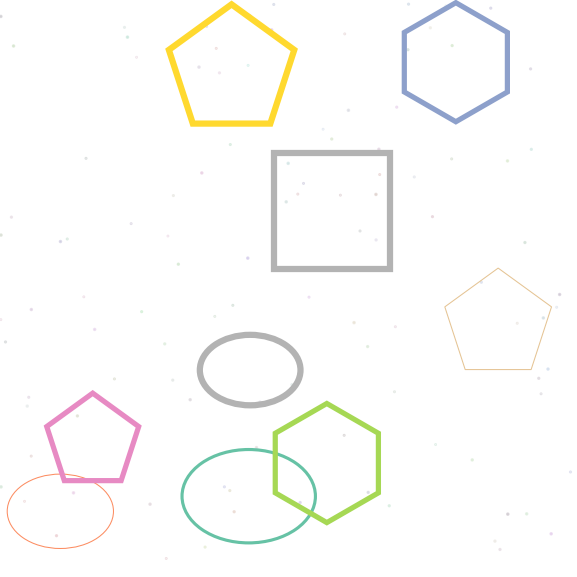[{"shape": "oval", "thickness": 1.5, "radius": 0.58, "center": [0.431, 0.14]}, {"shape": "oval", "thickness": 0.5, "radius": 0.46, "center": [0.104, 0.114]}, {"shape": "hexagon", "thickness": 2.5, "radius": 0.52, "center": [0.789, 0.891]}, {"shape": "pentagon", "thickness": 2.5, "radius": 0.42, "center": [0.161, 0.235]}, {"shape": "hexagon", "thickness": 2.5, "radius": 0.52, "center": [0.566, 0.197]}, {"shape": "pentagon", "thickness": 3, "radius": 0.57, "center": [0.401, 0.877]}, {"shape": "pentagon", "thickness": 0.5, "radius": 0.49, "center": [0.863, 0.438]}, {"shape": "oval", "thickness": 3, "radius": 0.44, "center": [0.433, 0.358]}, {"shape": "square", "thickness": 3, "radius": 0.5, "center": [0.575, 0.634]}]